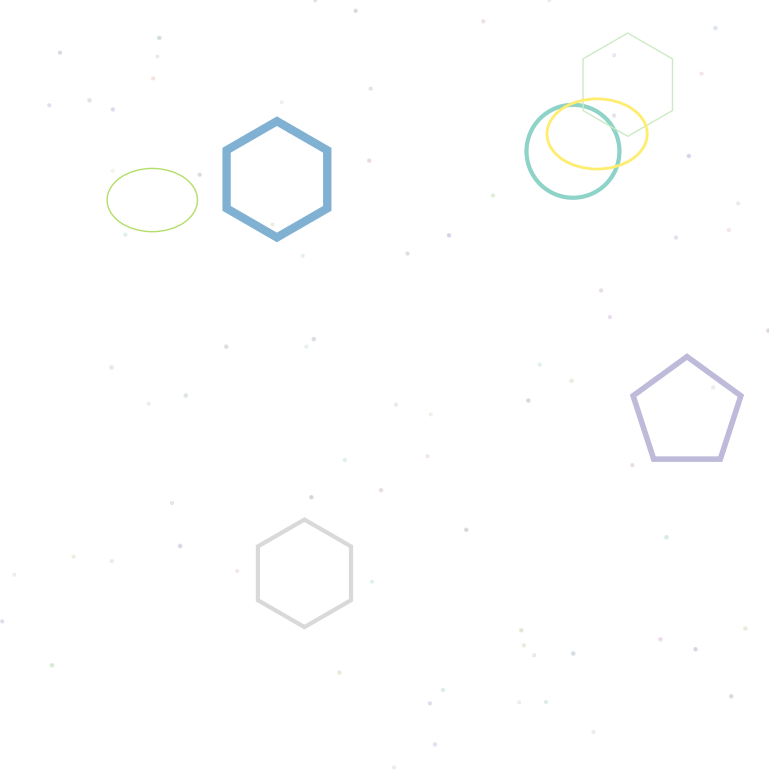[{"shape": "circle", "thickness": 1.5, "radius": 0.3, "center": [0.744, 0.804]}, {"shape": "pentagon", "thickness": 2, "radius": 0.37, "center": [0.892, 0.463]}, {"shape": "hexagon", "thickness": 3, "radius": 0.38, "center": [0.36, 0.767]}, {"shape": "oval", "thickness": 0.5, "radius": 0.29, "center": [0.198, 0.74]}, {"shape": "hexagon", "thickness": 1.5, "radius": 0.35, "center": [0.395, 0.255]}, {"shape": "hexagon", "thickness": 0.5, "radius": 0.34, "center": [0.815, 0.89]}, {"shape": "oval", "thickness": 1, "radius": 0.33, "center": [0.775, 0.826]}]